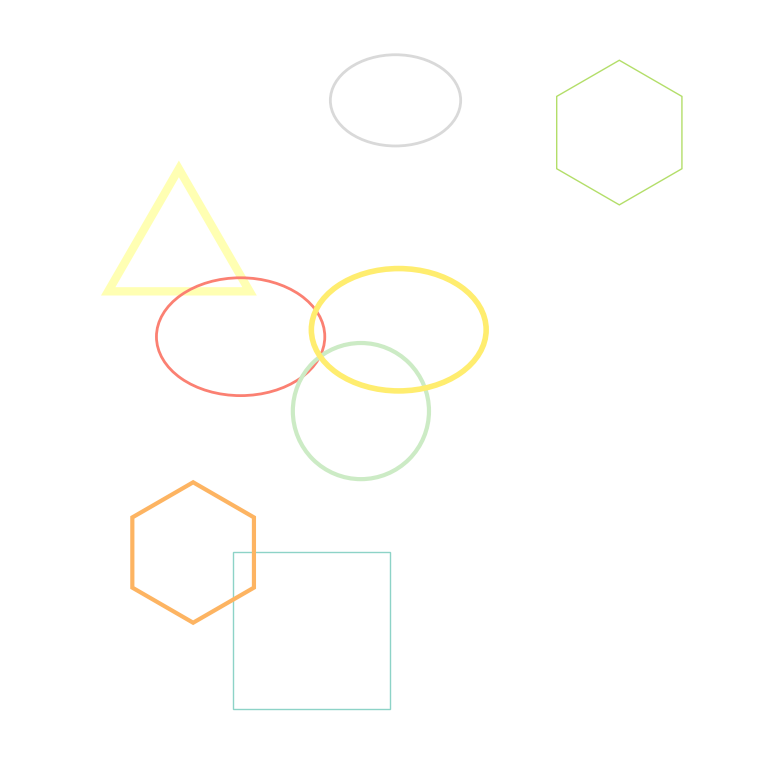[{"shape": "square", "thickness": 0.5, "radius": 0.51, "center": [0.405, 0.181]}, {"shape": "triangle", "thickness": 3, "radius": 0.53, "center": [0.232, 0.675]}, {"shape": "oval", "thickness": 1, "radius": 0.55, "center": [0.312, 0.563]}, {"shape": "hexagon", "thickness": 1.5, "radius": 0.46, "center": [0.251, 0.282]}, {"shape": "hexagon", "thickness": 0.5, "radius": 0.47, "center": [0.804, 0.828]}, {"shape": "oval", "thickness": 1, "radius": 0.42, "center": [0.514, 0.87]}, {"shape": "circle", "thickness": 1.5, "radius": 0.44, "center": [0.469, 0.466]}, {"shape": "oval", "thickness": 2, "radius": 0.57, "center": [0.518, 0.572]}]